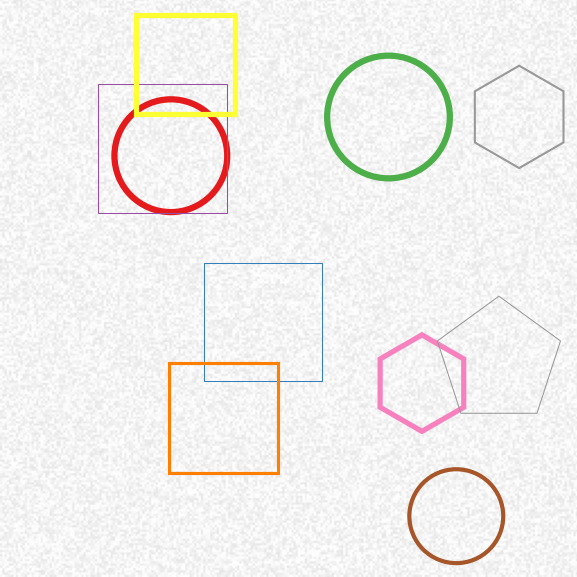[{"shape": "circle", "thickness": 3, "radius": 0.49, "center": [0.296, 0.73]}, {"shape": "square", "thickness": 0.5, "radius": 0.51, "center": [0.456, 0.442]}, {"shape": "circle", "thickness": 3, "radius": 0.53, "center": [0.673, 0.797]}, {"shape": "square", "thickness": 0.5, "radius": 0.56, "center": [0.281, 0.741]}, {"shape": "square", "thickness": 1.5, "radius": 0.47, "center": [0.386, 0.276]}, {"shape": "square", "thickness": 2.5, "radius": 0.43, "center": [0.321, 0.888]}, {"shape": "circle", "thickness": 2, "radius": 0.41, "center": [0.79, 0.105]}, {"shape": "hexagon", "thickness": 2.5, "radius": 0.42, "center": [0.731, 0.336]}, {"shape": "pentagon", "thickness": 0.5, "radius": 0.56, "center": [0.864, 0.374]}, {"shape": "hexagon", "thickness": 1, "radius": 0.44, "center": [0.899, 0.797]}]